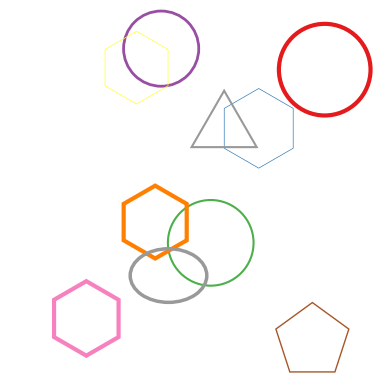[{"shape": "circle", "thickness": 3, "radius": 0.6, "center": [0.843, 0.819]}, {"shape": "hexagon", "thickness": 0.5, "radius": 0.52, "center": [0.672, 0.667]}, {"shape": "circle", "thickness": 1.5, "radius": 0.56, "center": [0.547, 0.369]}, {"shape": "circle", "thickness": 2, "radius": 0.49, "center": [0.419, 0.874]}, {"shape": "hexagon", "thickness": 3, "radius": 0.47, "center": [0.403, 0.423]}, {"shape": "hexagon", "thickness": 0.5, "radius": 0.47, "center": [0.355, 0.824]}, {"shape": "pentagon", "thickness": 1, "radius": 0.5, "center": [0.811, 0.115]}, {"shape": "hexagon", "thickness": 3, "radius": 0.48, "center": [0.224, 0.173]}, {"shape": "oval", "thickness": 2.5, "radius": 0.5, "center": [0.438, 0.284]}, {"shape": "triangle", "thickness": 1.5, "radius": 0.49, "center": [0.582, 0.667]}]